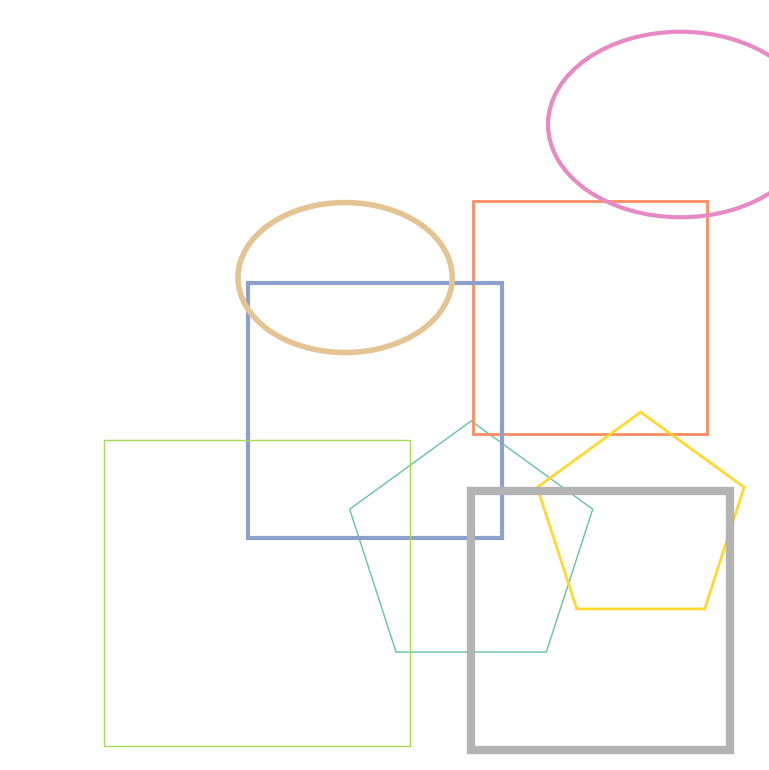[{"shape": "pentagon", "thickness": 0.5, "radius": 0.83, "center": [0.612, 0.287]}, {"shape": "square", "thickness": 1, "radius": 0.76, "center": [0.766, 0.588]}, {"shape": "square", "thickness": 1.5, "radius": 0.83, "center": [0.487, 0.467]}, {"shape": "oval", "thickness": 1.5, "radius": 0.86, "center": [0.884, 0.838]}, {"shape": "square", "thickness": 0.5, "radius": 0.99, "center": [0.334, 0.23]}, {"shape": "pentagon", "thickness": 1, "radius": 0.71, "center": [0.832, 0.323]}, {"shape": "oval", "thickness": 2, "radius": 0.7, "center": [0.448, 0.64]}, {"shape": "square", "thickness": 3, "radius": 0.84, "center": [0.78, 0.195]}]